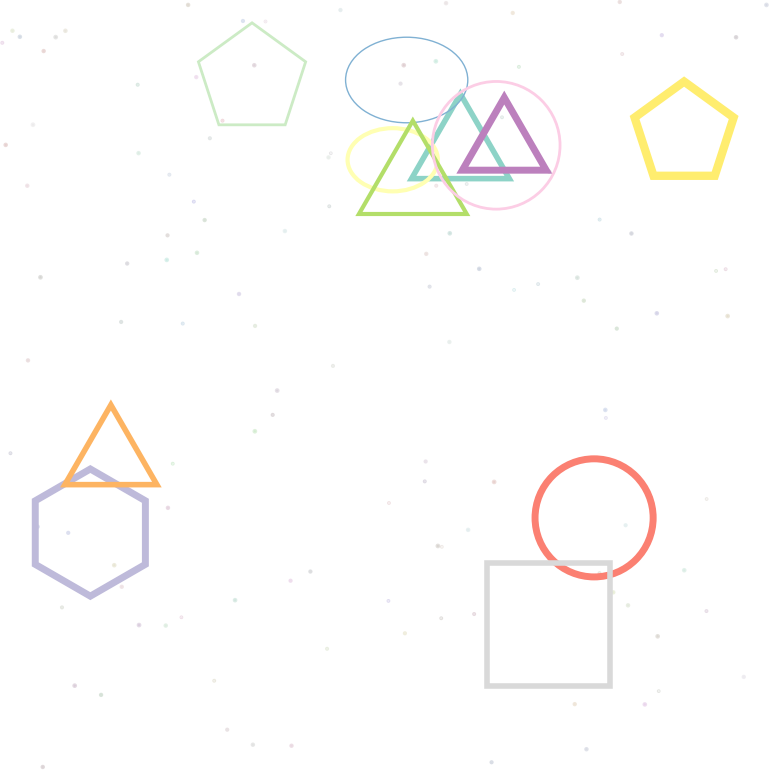[{"shape": "triangle", "thickness": 2, "radius": 0.37, "center": [0.598, 0.805]}, {"shape": "oval", "thickness": 1.5, "radius": 0.29, "center": [0.51, 0.793]}, {"shape": "hexagon", "thickness": 2.5, "radius": 0.41, "center": [0.117, 0.308]}, {"shape": "circle", "thickness": 2.5, "radius": 0.38, "center": [0.772, 0.327]}, {"shape": "oval", "thickness": 0.5, "radius": 0.4, "center": [0.528, 0.896]}, {"shape": "triangle", "thickness": 2, "radius": 0.34, "center": [0.144, 0.405]}, {"shape": "triangle", "thickness": 1.5, "radius": 0.4, "center": [0.536, 0.762]}, {"shape": "circle", "thickness": 1, "radius": 0.41, "center": [0.644, 0.811]}, {"shape": "square", "thickness": 2, "radius": 0.4, "center": [0.713, 0.189]}, {"shape": "triangle", "thickness": 2.5, "radius": 0.31, "center": [0.655, 0.81]}, {"shape": "pentagon", "thickness": 1, "radius": 0.37, "center": [0.327, 0.897]}, {"shape": "pentagon", "thickness": 3, "radius": 0.34, "center": [0.888, 0.826]}]